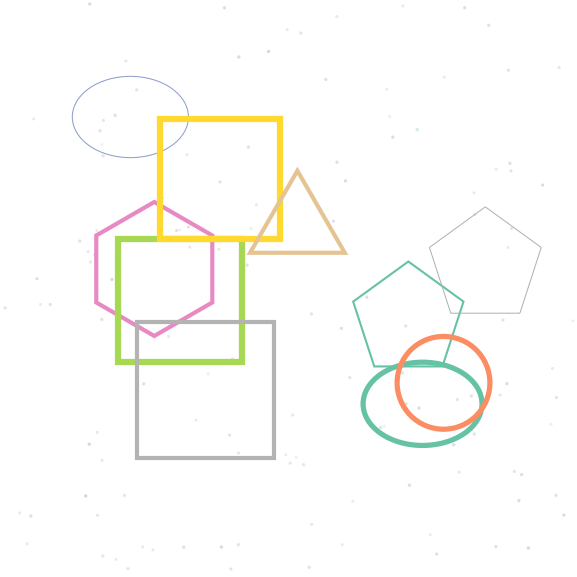[{"shape": "pentagon", "thickness": 1, "radius": 0.5, "center": [0.707, 0.446]}, {"shape": "oval", "thickness": 2.5, "radius": 0.51, "center": [0.732, 0.3]}, {"shape": "circle", "thickness": 2.5, "radius": 0.4, "center": [0.768, 0.336]}, {"shape": "oval", "thickness": 0.5, "radius": 0.5, "center": [0.226, 0.797]}, {"shape": "hexagon", "thickness": 2, "radius": 0.58, "center": [0.267, 0.533]}, {"shape": "square", "thickness": 3, "radius": 0.53, "center": [0.311, 0.479]}, {"shape": "square", "thickness": 3, "radius": 0.52, "center": [0.381, 0.689]}, {"shape": "triangle", "thickness": 2, "radius": 0.47, "center": [0.515, 0.609]}, {"shape": "pentagon", "thickness": 0.5, "radius": 0.51, "center": [0.84, 0.539]}, {"shape": "square", "thickness": 2, "radius": 0.59, "center": [0.356, 0.324]}]